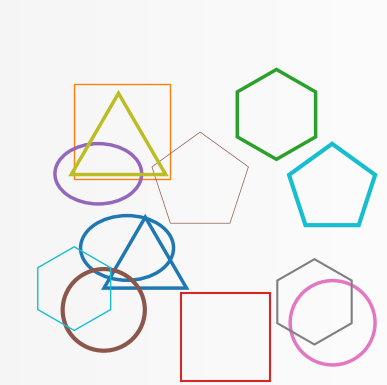[{"shape": "triangle", "thickness": 2.5, "radius": 0.61, "center": [0.375, 0.313]}, {"shape": "oval", "thickness": 2.5, "radius": 0.6, "center": [0.328, 0.356]}, {"shape": "square", "thickness": 1, "radius": 0.62, "center": [0.315, 0.659]}, {"shape": "hexagon", "thickness": 2.5, "radius": 0.58, "center": [0.713, 0.703]}, {"shape": "square", "thickness": 1.5, "radius": 0.57, "center": [0.582, 0.124]}, {"shape": "oval", "thickness": 2.5, "radius": 0.56, "center": [0.254, 0.549]}, {"shape": "pentagon", "thickness": 0.5, "radius": 0.65, "center": [0.517, 0.526]}, {"shape": "circle", "thickness": 3, "radius": 0.53, "center": [0.268, 0.195]}, {"shape": "circle", "thickness": 2.5, "radius": 0.55, "center": [0.858, 0.162]}, {"shape": "hexagon", "thickness": 1.5, "radius": 0.55, "center": [0.812, 0.216]}, {"shape": "triangle", "thickness": 2.5, "radius": 0.7, "center": [0.306, 0.617]}, {"shape": "hexagon", "thickness": 1, "radius": 0.54, "center": [0.192, 0.25]}, {"shape": "pentagon", "thickness": 3, "radius": 0.58, "center": [0.857, 0.51]}]